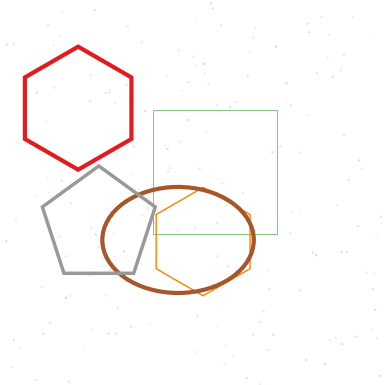[{"shape": "hexagon", "thickness": 3, "radius": 0.8, "center": [0.203, 0.719]}, {"shape": "square", "thickness": 0.5, "radius": 0.81, "center": [0.559, 0.552]}, {"shape": "hexagon", "thickness": 1, "radius": 0.7, "center": [0.528, 0.372]}, {"shape": "oval", "thickness": 3, "radius": 0.98, "center": [0.463, 0.377]}, {"shape": "pentagon", "thickness": 2.5, "radius": 0.77, "center": [0.257, 0.415]}]